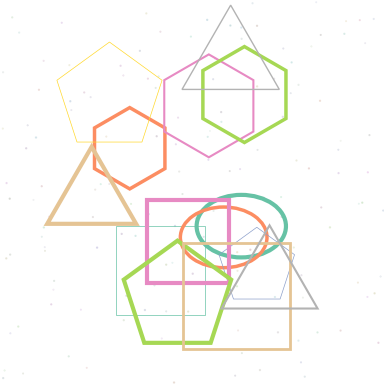[{"shape": "square", "thickness": 0.5, "radius": 0.58, "center": [0.417, 0.297]}, {"shape": "oval", "thickness": 3, "radius": 0.58, "center": [0.627, 0.413]}, {"shape": "oval", "thickness": 2.5, "radius": 0.56, "center": [0.581, 0.383]}, {"shape": "hexagon", "thickness": 2.5, "radius": 0.53, "center": [0.337, 0.615]}, {"shape": "pentagon", "thickness": 0.5, "radius": 0.52, "center": [0.667, 0.307]}, {"shape": "hexagon", "thickness": 1.5, "radius": 0.67, "center": [0.542, 0.725]}, {"shape": "square", "thickness": 3, "radius": 0.53, "center": [0.489, 0.373]}, {"shape": "hexagon", "thickness": 2.5, "radius": 0.62, "center": [0.635, 0.754]}, {"shape": "pentagon", "thickness": 3, "radius": 0.73, "center": [0.461, 0.228]}, {"shape": "pentagon", "thickness": 0.5, "radius": 0.72, "center": [0.284, 0.747]}, {"shape": "square", "thickness": 2, "radius": 0.69, "center": [0.615, 0.231]}, {"shape": "triangle", "thickness": 3, "radius": 0.67, "center": [0.238, 0.485]}, {"shape": "triangle", "thickness": 1.5, "radius": 0.72, "center": [0.7, 0.271]}, {"shape": "triangle", "thickness": 1, "radius": 0.73, "center": [0.599, 0.841]}]